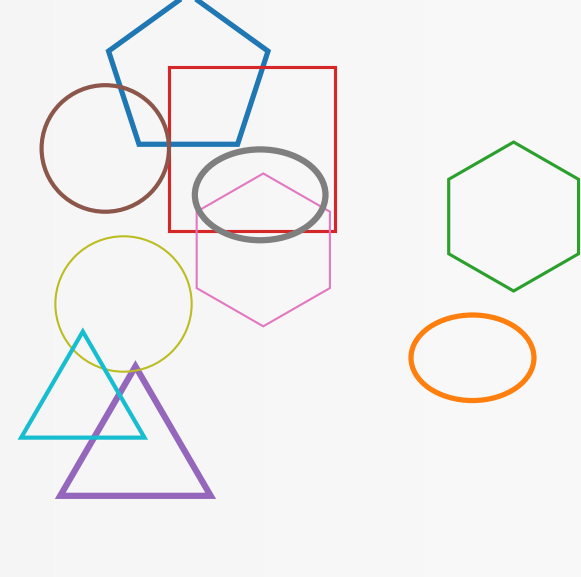[{"shape": "pentagon", "thickness": 2.5, "radius": 0.72, "center": [0.324, 0.866]}, {"shape": "oval", "thickness": 2.5, "radius": 0.53, "center": [0.813, 0.38]}, {"shape": "hexagon", "thickness": 1.5, "radius": 0.64, "center": [0.884, 0.624]}, {"shape": "square", "thickness": 1.5, "radius": 0.71, "center": [0.434, 0.741]}, {"shape": "triangle", "thickness": 3, "radius": 0.75, "center": [0.233, 0.215]}, {"shape": "circle", "thickness": 2, "radius": 0.55, "center": [0.181, 0.742]}, {"shape": "hexagon", "thickness": 1, "radius": 0.66, "center": [0.453, 0.566]}, {"shape": "oval", "thickness": 3, "radius": 0.56, "center": [0.448, 0.662]}, {"shape": "circle", "thickness": 1, "radius": 0.59, "center": [0.213, 0.473]}, {"shape": "triangle", "thickness": 2, "radius": 0.61, "center": [0.142, 0.303]}]